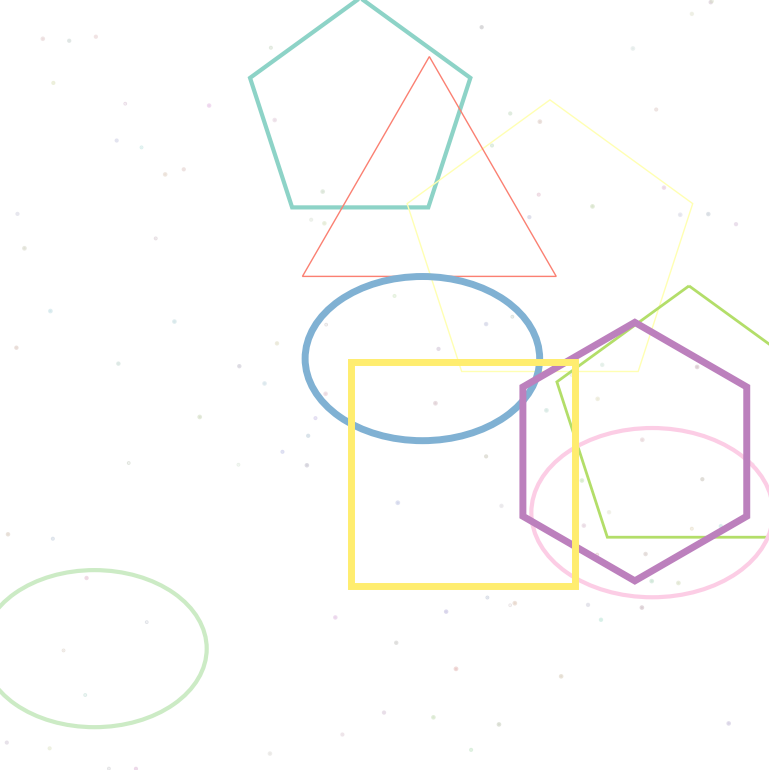[{"shape": "pentagon", "thickness": 1.5, "radius": 0.75, "center": [0.468, 0.852]}, {"shape": "pentagon", "thickness": 0.5, "radius": 0.97, "center": [0.714, 0.675]}, {"shape": "triangle", "thickness": 0.5, "radius": 0.95, "center": [0.558, 0.736]}, {"shape": "oval", "thickness": 2.5, "radius": 0.76, "center": [0.549, 0.534]}, {"shape": "pentagon", "thickness": 1, "radius": 0.9, "center": [0.895, 0.448]}, {"shape": "oval", "thickness": 1.5, "radius": 0.79, "center": [0.847, 0.334]}, {"shape": "hexagon", "thickness": 2.5, "radius": 0.84, "center": [0.824, 0.413]}, {"shape": "oval", "thickness": 1.5, "radius": 0.73, "center": [0.123, 0.158]}, {"shape": "square", "thickness": 2.5, "radius": 0.73, "center": [0.602, 0.385]}]